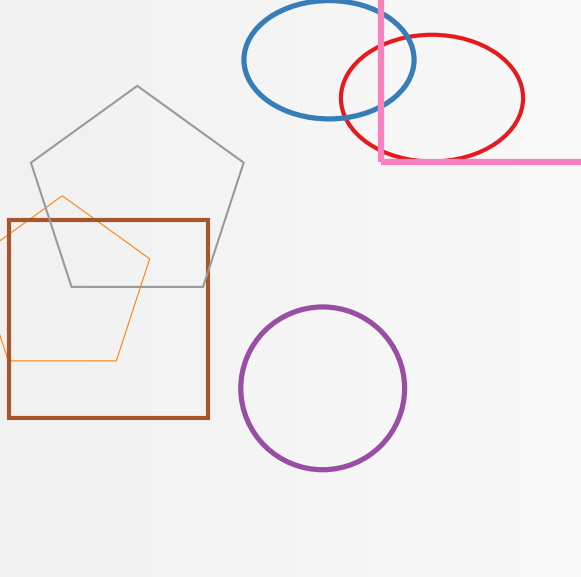[{"shape": "oval", "thickness": 2, "radius": 0.78, "center": [0.743, 0.829]}, {"shape": "oval", "thickness": 2.5, "radius": 0.73, "center": [0.566, 0.896]}, {"shape": "circle", "thickness": 2.5, "radius": 0.7, "center": [0.555, 0.327]}, {"shape": "pentagon", "thickness": 0.5, "radius": 0.79, "center": [0.107, 0.502]}, {"shape": "square", "thickness": 2, "radius": 0.86, "center": [0.187, 0.446]}, {"shape": "square", "thickness": 3, "radius": 0.9, "center": [0.836, 0.899]}, {"shape": "pentagon", "thickness": 1, "radius": 0.96, "center": [0.236, 0.658]}]